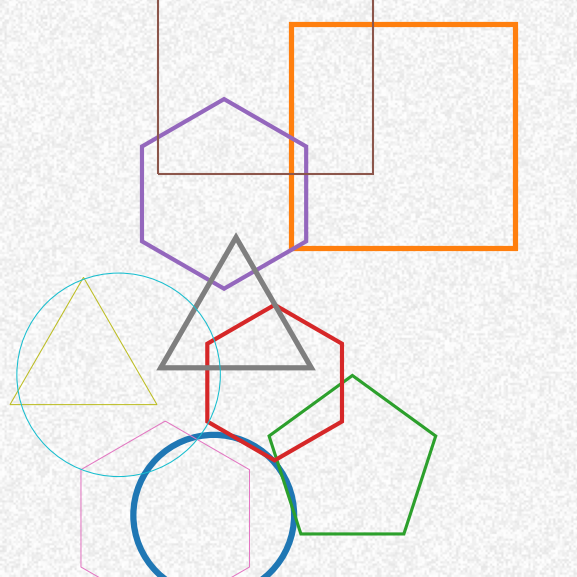[{"shape": "circle", "thickness": 3, "radius": 0.7, "center": [0.37, 0.107]}, {"shape": "square", "thickness": 2.5, "radius": 0.97, "center": [0.698, 0.764]}, {"shape": "pentagon", "thickness": 1.5, "radius": 0.76, "center": [0.61, 0.197]}, {"shape": "hexagon", "thickness": 2, "radius": 0.67, "center": [0.476, 0.337]}, {"shape": "hexagon", "thickness": 2, "radius": 0.82, "center": [0.388, 0.663]}, {"shape": "square", "thickness": 1, "radius": 0.93, "center": [0.46, 0.885]}, {"shape": "hexagon", "thickness": 0.5, "radius": 0.84, "center": [0.286, 0.102]}, {"shape": "triangle", "thickness": 2.5, "radius": 0.75, "center": [0.409, 0.438]}, {"shape": "triangle", "thickness": 0.5, "radius": 0.73, "center": [0.145, 0.372]}, {"shape": "circle", "thickness": 0.5, "radius": 0.88, "center": [0.205, 0.35]}]